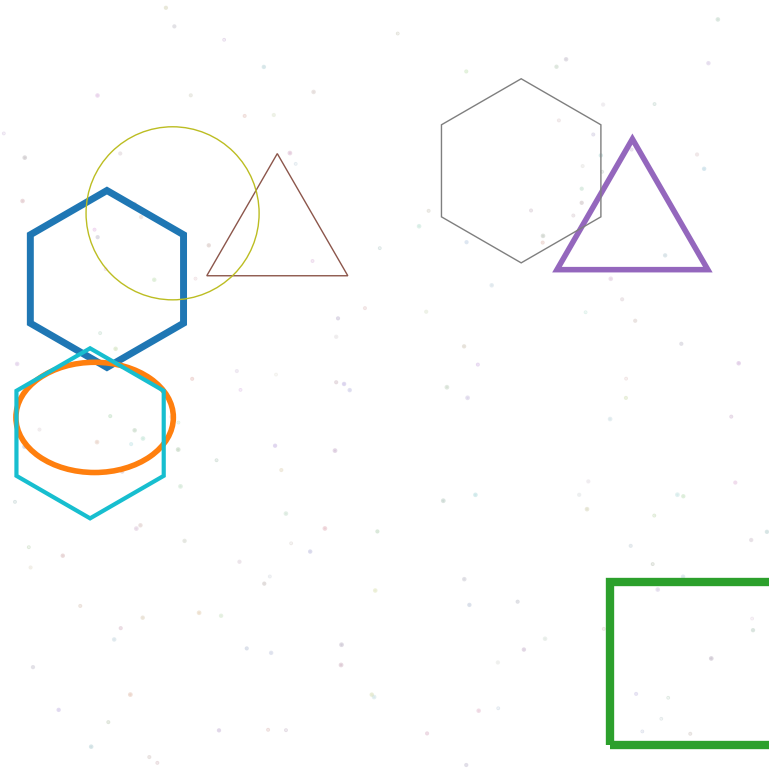[{"shape": "hexagon", "thickness": 2.5, "radius": 0.57, "center": [0.139, 0.638]}, {"shape": "oval", "thickness": 2, "radius": 0.51, "center": [0.123, 0.458]}, {"shape": "square", "thickness": 3, "radius": 0.53, "center": [0.898, 0.139]}, {"shape": "triangle", "thickness": 2, "radius": 0.57, "center": [0.821, 0.706]}, {"shape": "triangle", "thickness": 0.5, "radius": 0.53, "center": [0.36, 0.695]}, {"shape": "hexagon", "thickness": 0.5, "radius": 0.6, "center": [0.677, 0.778]}, {"shape": "circle", "thickness": 0.5, "radius": 0.56, "center": [0.224, 0.723]}, {"shape": "hexagon", "thickness": 1.5, "radius": 0.55, "center": [0.117, 0.437]}]